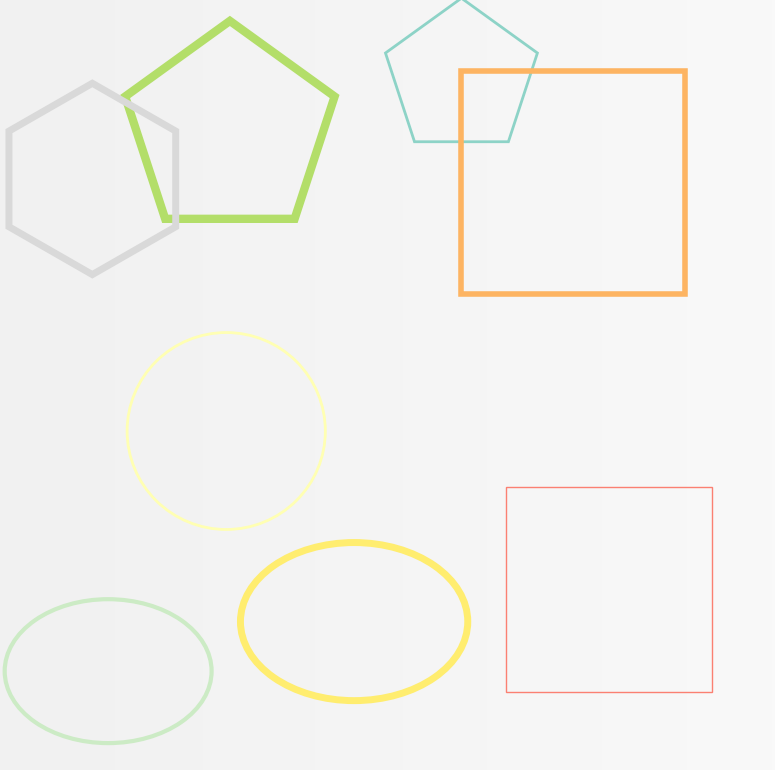[{"shape": "pentagon", "thickness": 1, "radius": 0.52, "center": [0.595, 0.899]}, {"shape": "circle", "thickness": 1, "radius": 0.64, "center": [0.292, 0.44]}, {"shape": "square", "thickness": 0.5, "radius": 0.67, "center": [0.786, 0.235]}, {"shape": "square", "thickness": 2, "radius": 0.72, "center": [0.739, 0.763]}, {"shape": "pentagon", "thickness": 3, "radius": 0.71, "center": [0.297, 0.831]}, {"shape": "hexagon", "thickness": 2.5, "radius": 0.62, "center": [0.119, 0.768]}, {"shape": "oval", "thickness": 1.5, "radius": 0.67, "center": [0.14, 0.128]}, {"shape": "oval", "thickness": 2.5, "radius": 0.73, "center": [0.457, 0.193]}]